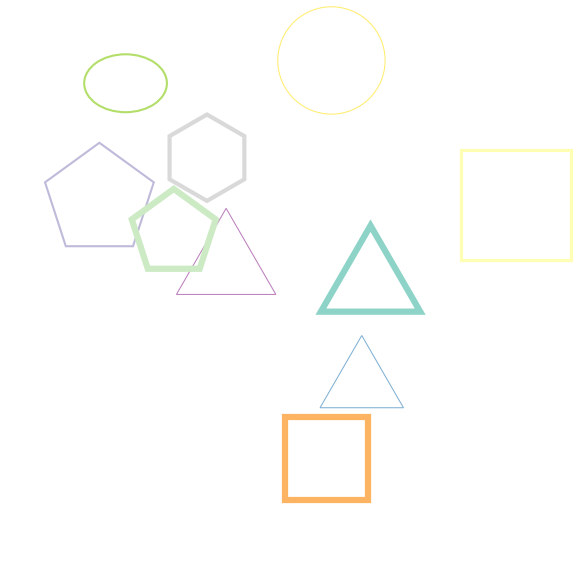[{"shape": "triangle", "thickness": 3, "radius": 0.5, "center": [0.642, 0.509]}, {"shape": "square", "thickness": 1.5, "radius": 0.47, "center": [0.894, 0.644]}, {"shape": "pentagon", "thickness": 1, "radius": 0.5, "center": [0.172, 0.653]}, {"shape": "triangle", "thickness": 0.5, "radius": 0.42, "center": [0.626, 0.335]}, {"shape": "square", "thickness": 3, "radius": 0.36, "center": [0.565, 0.206]}, {"shape": "oval", "thickness": 1, "radius": 0.36, "center": [0.217, 0.855]}, {"shape": "hexagon", "thickness": 2, "radius": 0.37, "center": [0.358, 0.726]}, {"shape": "triangle", "thickness": 0.5, "radius": 0.5, "center": [0.392, 0.539]}, {"shape": "pentagon", "thickness": 3, "radius": 0.38, "center": [0.301, 0.596]}, {"shape": "circle", "thickness": 0.5, "radius": 0.46, "center": [0.574, 0.894]}]